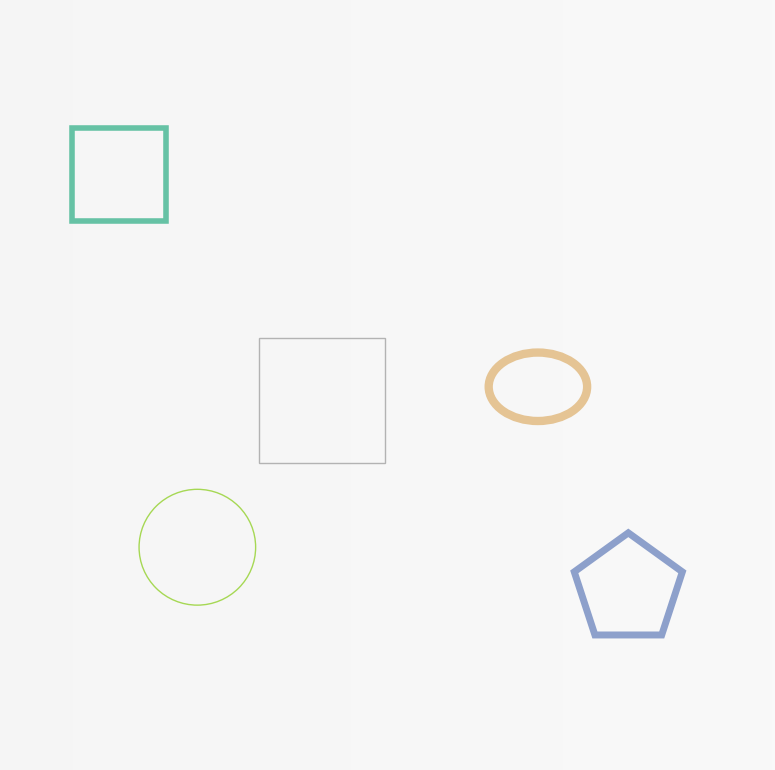[{"shape": "square", "thickness": 2, "radius": 0.3, "center": [0.153, 0.774]}, {"shape": "pentagon", "thickness": 2.5, "radius": 0.37, "center": [0.811, 0.235]}, {"shape": "circle", "thickness": 0.5, "radius": 0.38, "center": [0.255, 0.289]}, {"shape": "oval", "thickness": 3, "radius": 0.32, "center": [0.694, 0.498]}, {"shape": "square", "thickness": 0.5, "radius": 0.41, "center": [0.415, 0.48]}]